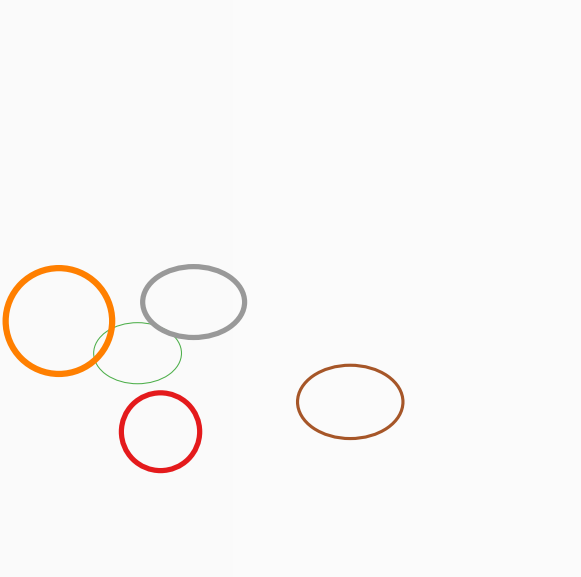[{"shape": "circle", "thickness": 2.5, "radius": 0.34, "center": [0.276, 0.252]}, {"shape": "oval", "thickness": 0.5, "radius": 0.38, "center": [0.237, 0.388]}, {"shape": "circle", "thickness": 3, "radius": 0.46, "center": [0.101, 0.443]}, {"shape": "oval", "thickness": 1.5, "radius": 0.45, "center": [0.603, 0.303]}, {"shape": "oval", "thickness": 2.5, "radius": 0.44, "center": [0.333, 0.476]}]